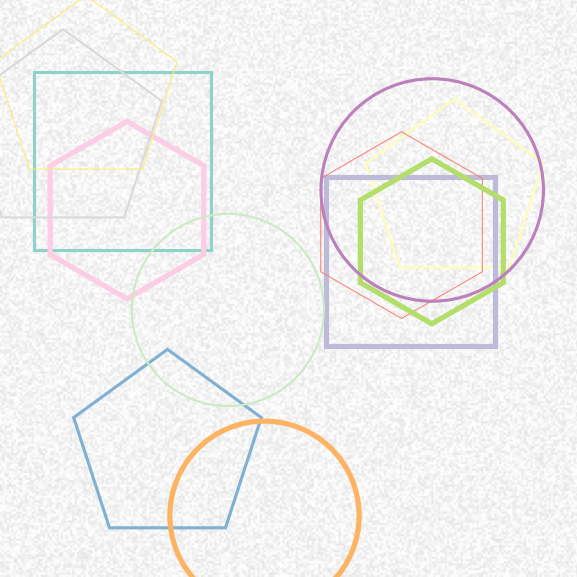[{"shape": "square", "thickness": 1.5, "radius": 0.77, "center": [0.212, 0.721]}, {"shape": "pentagon", "thickness": 1, "radius": 0.81, "center": [0.787, 0.666]}, {"shape": "square", "thickness": 2.5, "radius": 0.73, "center": [0.711, 0.547]}, {"shape": "hexagon", "thickness": 0.5, "radius": 0.81, "center": [0.695, 0.609]}, {"shape": "pentagon", "thickness": 1.5, "radius": 0.85, "center": [0.29, 0.223]}, {"shape": "circle", "thickness": 2.5, "radius": 0.82, "center": [0.458, 0.106]}, {"shape": "hexagon", "thickness": 2.5, "radius": 0.71, "center": [0.748, 0.581]}, {"shape": "hexagon", "thickness": 2.5, "radius": 0.77, "center": [0.22, 0.635]}, {"shape": "pentagon", "thickness": 1, "radius": 0.9, "center": [0.109, 0.768]}, {"shape": "circle", "thickness": 1.5, "radius": 0.96, "center": [0.748, 0.67]}, {"shape": "circle", "thickness": 1, "radius": 0.83, "center": [0.395, 0.462]}, {"shape": "pentagon", "thickness": 0.5, "radius": 0.83, "center": [0.149, 0.841]}]